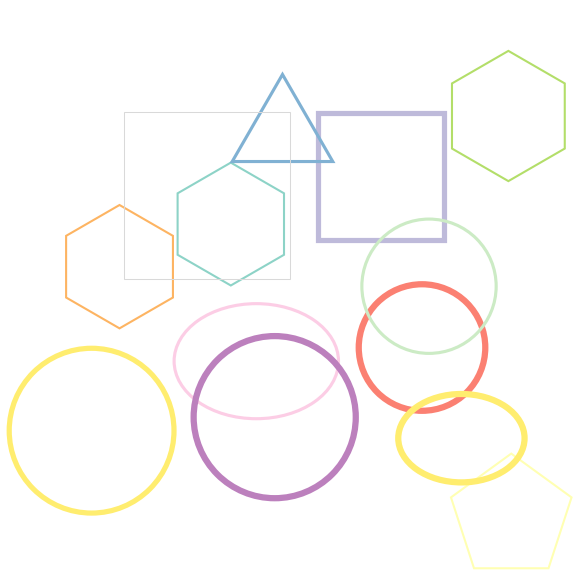[{"shape": "hexagon", "thickness": 1, "radius": 0.53, "center": [0.4, 0.611]}, {"shape": "pentagon", "thickness": 1, "radius": 0.55, "center": [0.885, 0.104]}, {"shape": "square", "thickness": 2.5, "radius": 0.55, "center": [0.66, 0.694]}, {"shape": "circle", "thickness": 3, "radius": 0.55, "center": [0.731, 0.397]}, {"shape": "triangle", "thickness": 1.5, "radius": 0.5, "center": [0.489, 0.77]}, {"shape": "hexagon", "thickness": 1, "radius": 0.53, "center": [0.207, 0.537]}, {"shape": "hexagon", "thickness": 1, "radius": 0.56, "center": [0.88, 0.798]}, {"shape": "oval", "thickness": 1.5, "radius": 0.71, "center": [0.444, 0.374]}, {"shape": "square", "thickness": 0.5, "radius": 0.72, "center": [0.359, 0.661]}, {"shape": "circle", "thickness": 3, "radius": 0.7, "center": [0.476, 0.277]}, {"shape": "circle", "thickness": 1.5, "radius": 0.58, "center": [0.743, 0.503]}, {"shape": "circle", "thickness": 2.5, "radius": 0.71, "center": [0.159, 0.253]}, {"shape": "oval", "thickness": 3, "radius": 0.55, "center": [0.799, 0.24]}]